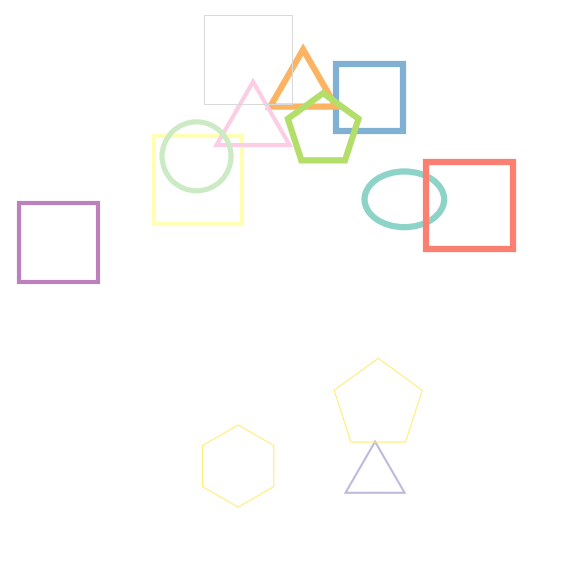[{"shape": "oval", "thickness": 3, "radius": 0.34, "center": [0.7, 0.654]}, {"shape": "square", "thickness": 2, "radius": 0.38, "center": [0.343, 0.688]}, {"shape": "triangle", "thickness": 1, "radius": 0.3, "center": [0.649, 0.175]}, {"shape": "square", "thickness": 3, "radius": 0.38, "center": [0.812, 0.644]}, {"shape": "square", "thickness": 3, "radius": 0.29, "center": [0.64, 0.831]}, {"shape": "triangle", "thickness": 3, "radius": 0.33, "center": [0.525, 0.847]}, {"shape": "pentagon", "thickness": 3, "radius": 0.32, "center": [0.56, 0.774]}, {"shape": "triangle", "thickness": 2, "radius": 0.37, "center": [0.438, 0.785]}, {"shape": "square", "thickness": 0.5, "radius": 0.38, "center": [0.43, 0.896]}, {"shape": "square", "thickness": 2, "radius": 0.35, "center": [0.101, 0.579]}, {"shape": "circle", "thickness": 2.5, "radius": 0.3, "center": [0.34, 0.728]}, {"shape": "pentagon", "thickness": 0.5, "radius": 0.4, "center": [0.655, 0.299]}, {"shape": "hexagon", "thickness": 0.5, "radius": 0.36, "center": [0.412, 0.192]}]